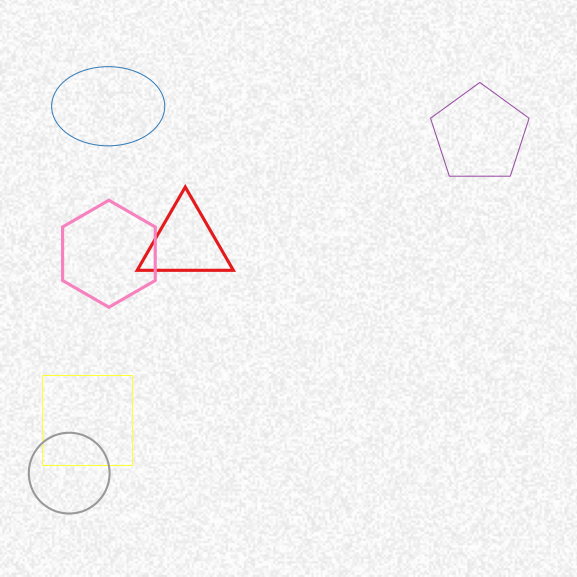[{"shape": "triangle", "thickness": 1.5, "radius": 0.48, "center": [0.321, 0.579]}, {"shape": "oval", "thickness": 0.5, "radius": 0.49, "center": [0.187, 0.815]}, {"shape": "pentagon", "thickness": 0.5, "radius": 0.45, "center": [0.831, 0.767]}, {"shape": "square", "thickness": 0.5, "radius": 0.39, "center": [0.15, 0.272]}, {"shape": "hexagon", "thickness": 1.5, "radius": 0.46, "center": [0.189, 0.56]}, {"shape": "circle", "thickness": 1, "radius": 0.35, "center": [0.12, 0.18]}]